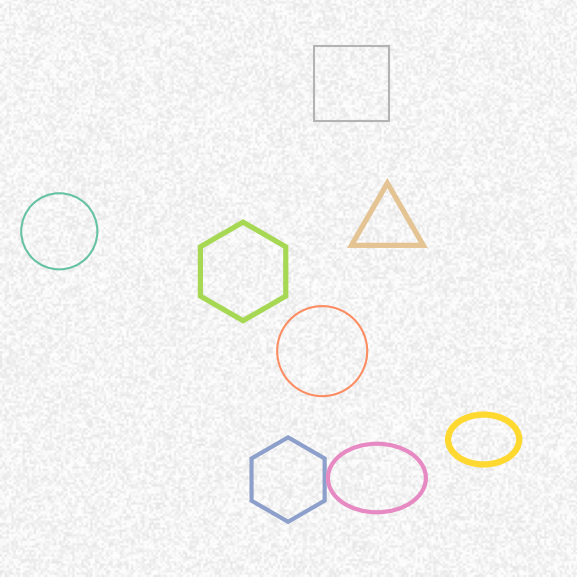[{"shape": "circle", "thickness": 1, "radius": 0.33, "center": [0.103, 0.599]}, {"shape": "circle", "thickness": 1, "radius": 0.39, "center": [0.558, 0.391]}, {"shape": "hexagon", "thickness": 2, "radius": 0.37, "center": [0.499, 0.169]}, {"shape": "oval", "thickness": 2, "radius": 0.42, "center": [0.653, 0.171]}, {"shape": "hexagon", "thickness": 2.5, "radius": 0.43, "center": [0.421, 0.529]}, {"shape": "oval", "thickness": 3, "radius": 0.31, "center": [0.838, 0.238]}, {"shape": "triangle", "thickness": 2.5, "radius": 0.36, "center": [0.671, 0.61]}, {"shape": "square", "thickness": 1, "radius": 0.33, "center": [0.609, 0.854]}]